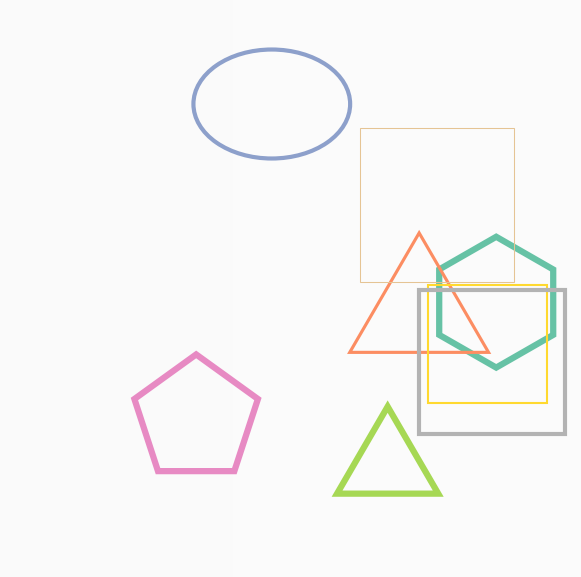[{"shape": "hexagon", "thickness": 3, "radius": 0.57, "center": [0.854, 0.476]}, {"shape": "triangle", "thickness": 1.5, "radius": 0.69, "center": [0.721, 0.458]}, {"shape": "oval", "thickness": 2, "radius": 0.67, "center": [0.468, 0.819]}, {"shape": "pentagon", "thickness": 3, "radius": 0.56, "center": [0.337, 0.274]}, {"shape": "triangle", "thickness": 3, "radius": 0.5, "center": [0.667, 0.195]}, {"shape": "square", "thickness": 1, "radius": 0.51, "center": [0.838, 0.403]}, {"shape": "square", "thickness": 0.5, "radius": 0.66, "center": [0.751, 0.644]}, {"shape": "square", "thickness": 2, "radius": 0.63, "center": [0.846, 0.373]}]